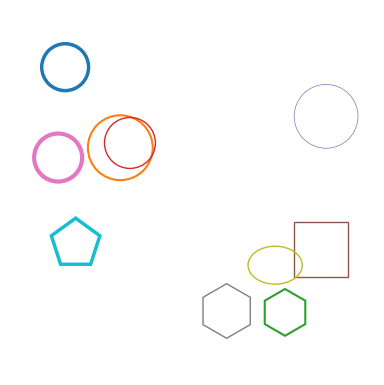[{"shape": "circle", "thickness": 2.5, "radius": 0.3, "center": [0.169, 0.826]}, {"shape": "circle", "thickness": 1.5, "radius": 0.42, "center": [0.313, 0.616]}, {"shape": "hexagon", "thickness": 1.5, "radius": 0.3, "center": [0.74, 0.189]}, {"shape": "circle", "thickness": 1, "radius": 0.33, "center": [0.338, 0.629]}, {"shape": "circle", "thickness": 0.5, "radius": 0.41, "center": [0.847, 0.698]}, {"shape": "square", "thickness": 1, "radius": 0.35, "center": [0.833, 0.352]}, {"shape": "circle", "thickness": 3, "radius": 0.31, "center": [0.151, 0.591]}, {"shape": "hexagon", "thickness": 1, "radius": 0.35, "center": [0.589, 0.192]}, {"shape": "oval", "thickness": 1, "radius": 0.35, "center": [0.715, 0.311]}, {"shape": "pentagon", "thickness": 2.5, "radius": 0.33, "center": [0.196, 0.367]}]